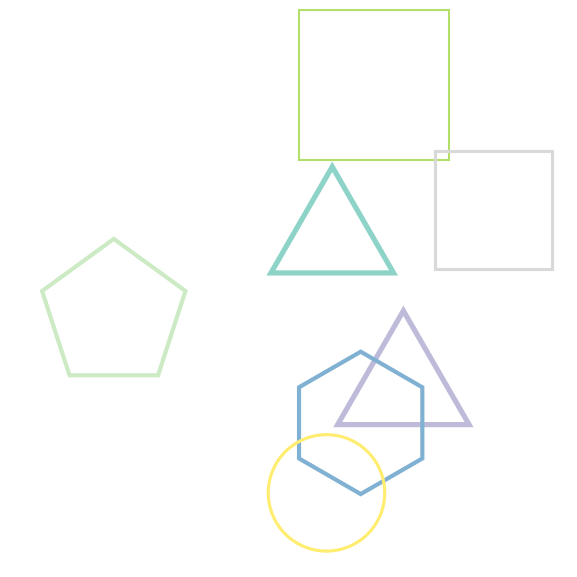[{"shape": "triangle", "thickness": 2.5, "radius": 0.61, "center": [0.575, 0.588]}, {"shape": "triangle", "thickness": 2.5, "radius": 0.66, "center": [0.698, 0.33]}, {"shape": "hexagon", "thickness": 2, "radius": 0.62, "center": [0.625, 0.267]}, {"shape": "square", "thickness": 1, "radius": 0.65, "center": [0.648, 0.851]}, {"shape": "square", "thickness": 1.5, "radius": 0.51, "center": [0.855, 0.636]}, {"shape": "pentagon", "thickness": 2, "radius": 0.65, "center": [0.197, 0.455]}, {"shape": "circle", "thickness": 1.5, "radius": 0.5, "center": [0.565, 0.146]}]